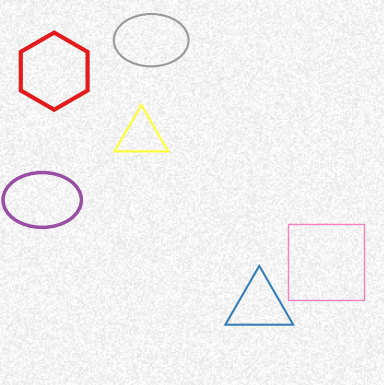[{"shape": "hexagon", "thickness": 3, "radius": 0.5, "center": [0.141, 0.815]}, {"shape": "triangle", "thickness": 1.5, "radius": 0.51, "center": [0.673, 0.208]}, {"shape": "oval", "thickness": 2.5, "radius": 0.51, "center": [0.11, 0.481]}, {"shape": "triangle", "thickness": 1.5, "radius": 0.4, "center": [0.367, 0.647]}, {"shape": "square", "thickness": 1, "radius": 0.49, "center": [0.847, 0.321]}, {"shape": "oval", "thickness": 1.5, "radius": 0.49, "center": [0.393, 0.896]}]